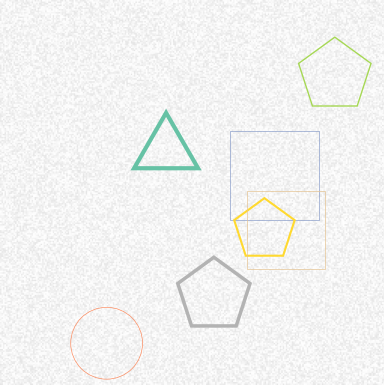[{"shape": "triangle", "thickness": 3, "radius": 0.48, "center": [0.431, 0.611]}, {"shape": "circle", "thickness": 0.5, "radius": 0.47, "center": [0.277, 0.108]}, {"shape": "square", "thickness": 0.5, "radius": 0.58, "center": [0.714, 0.544]}, {"shape": "pentagon", "thickness": 1, "radius": 0.49, "center": [0.87, 0.805]}, {"shape": "pentagon", "thickness": 1.5, "radius": 0.41, "center": [0.687, 0.403]}, {"shape": "square", "thickness": 0.5, "radius": 0.5, "center": [0.743, 0.403]}, {"shape": "pentagon", "thickness": 2.5, "radius": 0.49, "center": [0.556, 0.233]}]